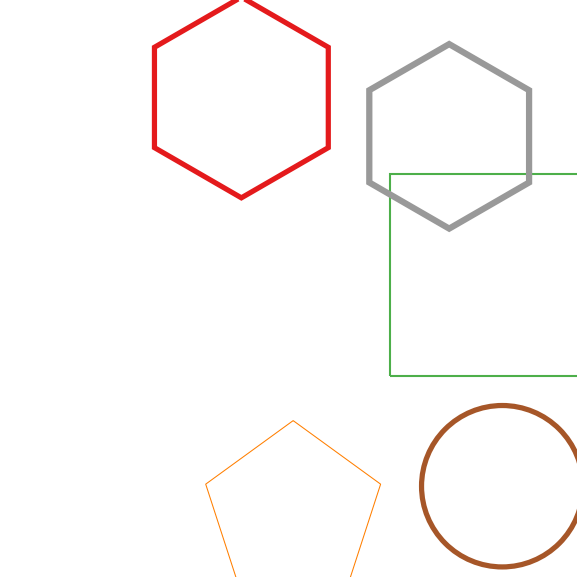[{"shape": "hexagon", "thickness": 2.5, "radius": 0.87, "center": [0.418, 0.83]}, {"shape": "square", "thickness": 1, "radius": 0.87, "center": [0.85, 0.523]}, {"shape": "pentagon", "thickness": 0.5, "radius": 0.8, "center": [0.508, 0.112]}, {"shape": "circle", "thickness": 2.5, "radius": 0.7, "center": [0.87, 0.157]}, {"shape": "hexagon", "thickness": 3, "radius": 0.8, "center": [0.778, 0.763]}]